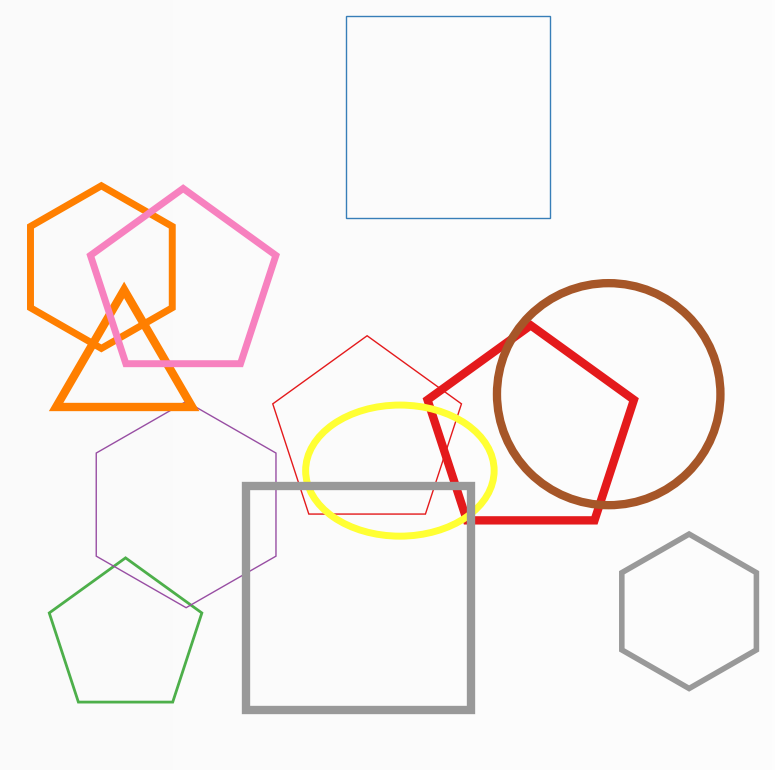[{"shape": "pentagon", "thickness": 3, "radius": 0.7, "center": [0.685, 0.437]}, {"shape": "pentagon", "thickness": 0.5, "radius": 0.64, "center": [0.474, 0.436]}, {"shape": "square", "thickness": 0.5, "radius": 0.66, "center": [0.578, 0.848]}, {"shape": "pentagon", "thickness": 1, "radius": 0.52, "center": [0.162, 0.172]}, {"shape": "hexagon", "thickness": 0.5, "radius": 0.67, "center": [0.24, 0.345]}, {"shape": "triangle", "thickness": 3, "radius": 0.51, "center": [0.16, 0.522]}, {"shape": "hexagon", "thickness": 2.5, "radius": 0.53, "center": [0.131, 0.653]}, {"shape": "oval", "thickness": 2.5, "radius": 0.61, "center": [0.516, 0.389]}, {"shape": "circle", "thickness": 3, "radius": 0.72, "center": [0.785, 0.488]}, {"shape": "pentagon", "thickness": 2.5, "radius": 0.63, "center": [0.236, 0.629]}, {"shape": "square", "thickness": 3, "radius": 0.73, "center": [0.463, 0.224]}, {"shape": "hexagon", "thickness": 2, "radius": 0.5, "center": [0.889, 0.206]}]